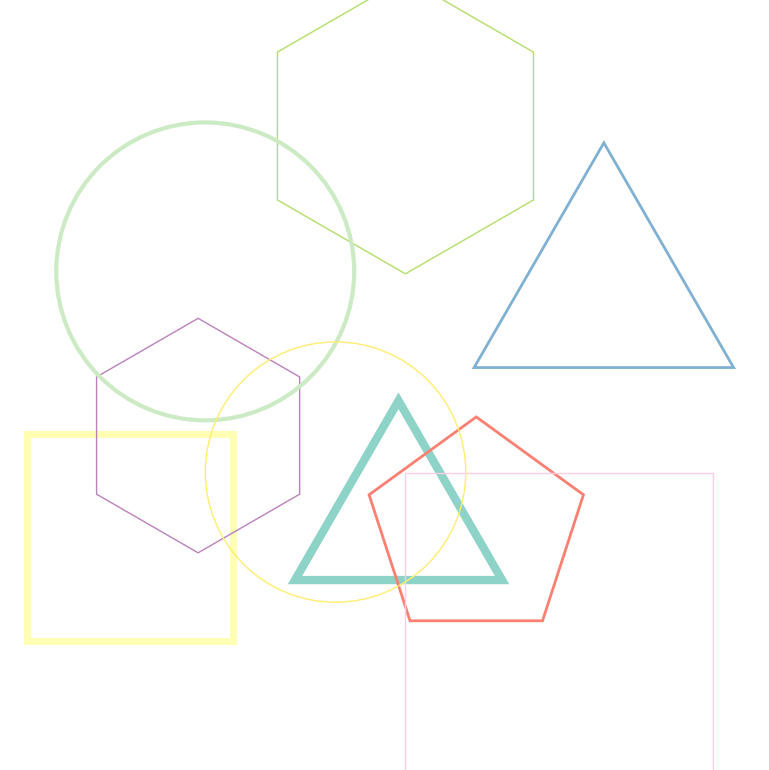[{"shape": "triangle", "thickness": 3, "radius": 0.78, "center": [0.518, 0.324]}, {"shape": "square", "thickness": 2.5, "radius": 0.67, "center": [0.169, 0.302]}, {"shape": "pentagon", "thickness": 1, "radius": 0.73, "center": [0.619, 0.312]}, {"shape": "triangle", "thickness": 1, "radius": 0.97, "center": [0.784, 0.62]}, {"shape": "hexagon", "thickness": 0.5, "radius": 0.96, "center": [0.527, 0.836]}, {"shape": "square", "thickness": 0.5, "radius": 1.0, "center": [0.726, 0.186]}, {"shape": "hexagon", "thickness": 0.5, "radius": 0.76, "center": [0.257, 0.434]}, {"shape": "circle", "thickness": 1.5, "radius": 0.97, "center": [0.267, 0.648]}, {"shape": "circle", "thickness": 0.5, "radius": 0.85, "center": [0.436, 0.387]}]